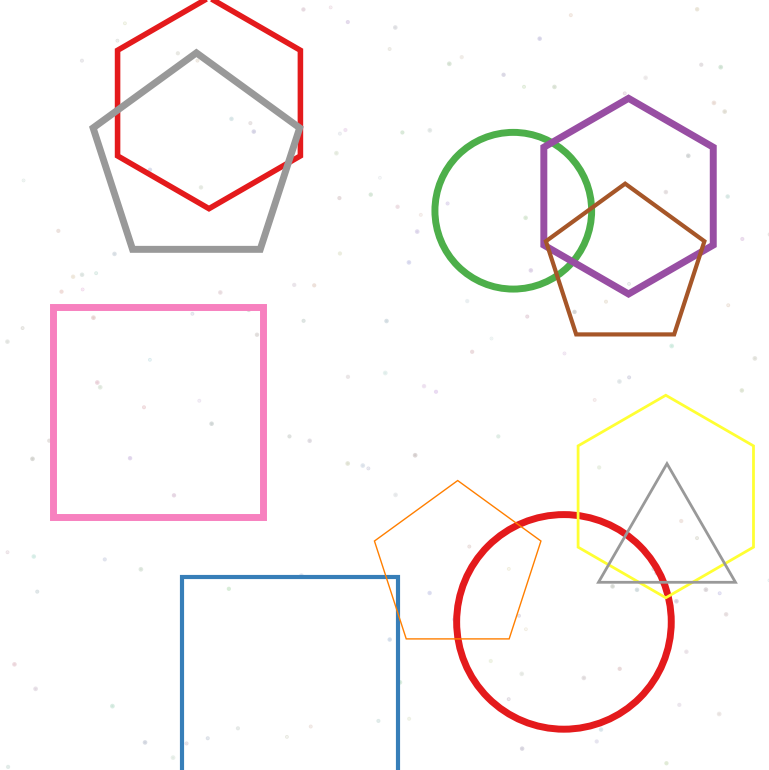[{"shape": "circle", "thickness": 2.5, "radius": 0.7, "center": [0.732, 0.192]}, {"shape": "hexagon", "thickness": 2, "radius": 0.69, "center": [0.271, 0.866]}, {"shape": "square", "thickness": 1.5, "radius": 0.7, "center": [0.377, 0.111]}, {"shape": "circle", "thickness": 2.5, "radius": 0.51, "center": [0.667, 0.726]}, {"shape": "hexagon", "thickness": 2.5, "radius": 0.64, "center": [0.816, 0.745]}, {"shape": "pentagon", "thickness": 0.5, "radius": 0.57, "center": [0.594, 0.262]}, {"shape": "hexagon", "thickness": 1, "radius": 0.66, "center": [0.865, 0.355]}, {"shape": "pentagon", "thickness": 1.5, "radius": 0.54, "center": [0.812, 0.653]}, {"shape": "square", "thickness": 2.5, "radius": 0.68, "center": [0.205, 0.465]}, {"shape": "triangle", "thickness": 1, "radius": 0.51, "center": [0.866, 0.295]}, {"shape": "pentagon", "thickness": 2.5, "radius": 0.71, "center": [0.255, 0.79]}]